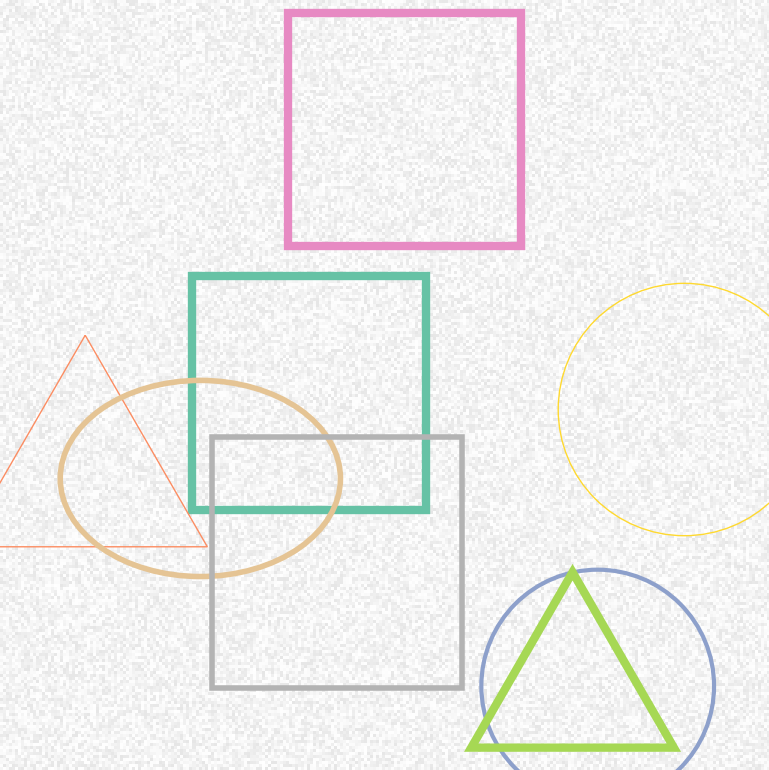[{"shape": "square", "thickness": 3, "radius": 0.76, "center": [0.402, 0.489]}, {"shape": "triangle", "thickness": 0.5, "radius": 0.92, "center": [0.111, 0.381]}, {"shape": "circle", "thickness": 1.5, "radius": 0.76, "center": [0.776, 0.109]}, {"shape": "square", "thickness": 3, "radius": 0.76, "center": [0.525, 0.832]}, {"shape": "triangle", "thickness": 3, "radius": 0.76, "center": [0.744, 0.105]}, {"shape": "circle", "thickness": 0.5, "radius": 0.82, "center": [0.889, 0.468]}, {"shape": "oval", "thickness": 2, "radius": 0.91, "center": [0.26, 0.379]}, {"shape": "square", "thickness": 2, "radius": 0.81, "center": [0.438, 0.269]}]